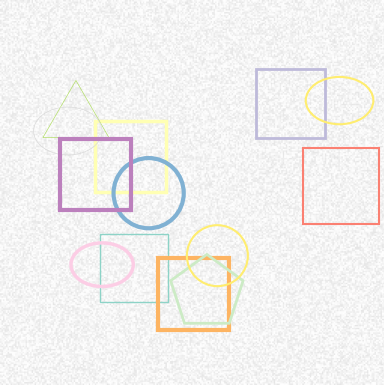[{"shape": "square", "thickness": 1, "radius": 0.44, "center": [0.347, 0.304]}, {"shape": "square", "thickness": 2.5, "radius": 0.46, "center": [0.338, 0.593]}, {"shape": "square", "thickness": 2, "radius": 0.45, "center": [0.755, 0.732]}, {"shape": "square", "thickness": 1.5, "radius": 0.5, "center": [0.886, 0.517]}, {"shape": "circle", "thickness": 3, "radius": 0.46, "center": [0.386, 0.498]}, {"shape": "square", "thickness": 3, "radius": 0.46, "center": [0.503, 0.236]}, {"shape": "triangle", "thickness": 0.5, "radius": 0.5, "center": [0.197, 0.692]}, {"shape": "oval", "thickness": 2.5, "radius": 0.4, "center": [0.265, 0.312]}, {"shape": "oval", "thickness": 0.5, "radius": 0.44, "center": [0.176, 0.66]}, {"shape": "square", "thickness": 3, "radius": 0.46, "center": [0.248, 0.547]}, {"shape": "pentagon", "thickness": 2, "radius": 0.49, "center": [0.537, 0.24]}, {"shape": "oval", "thickness": 1.5, "radius": 0.44, "center": [0.882, 0.739]}, {"shape": "circle", "thickness": 1.5, "radius": 0.4, "center": [0.565, 0.336]}]